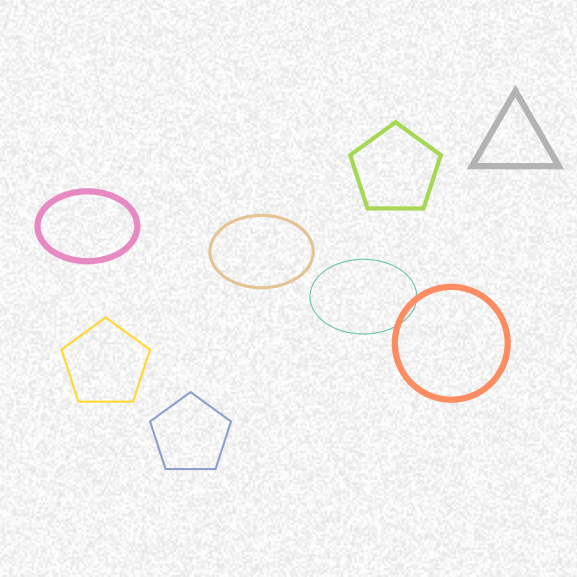[{"shape": "oval", "thickness": 0.5, "radius": 0.46, "center": [0.629, 0.485]}, {"shape": "circle", "thickness": 3, "radius": 0.49, "center": [0.781, 0.405]}, {"shape": "pentagon", "thickness": 1, "radius": 0.37, "center": [0.33, 0.247]}, {"shape": "oval", "thickness": 3, "radius": 0.43, "center": [0.151, 0.607]}, {"shape": "pentagon", "thickness": 2, "radius": 0.41, "center": [0.685, 0.705]}, {"shape": "pentagon", "thickness": 1, "radius": 0.4, "center": [0.183, 0.369]}, {"shape": "oval", "thickness": 1.5, "radius": 0.45, "center": [0.453, 0.564]}, {"shape": "triangle", "thickness": 3, "radius": 0.43, "center": [0.893, 0.755]}]